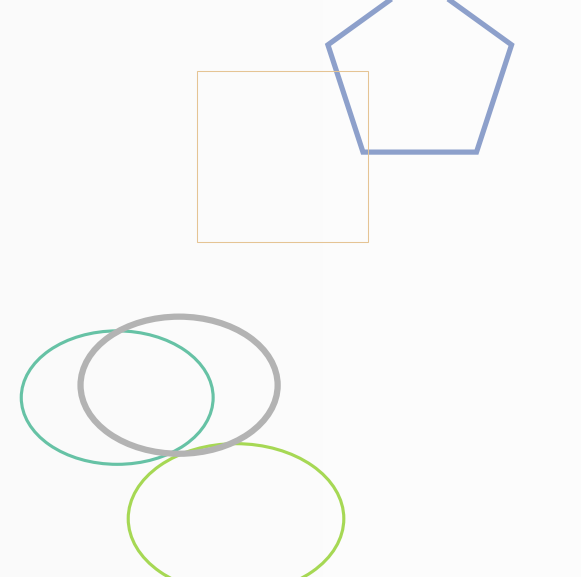[{"shape": "oval", "thickness": 1.5, "radius": 0.83, "center": [0.202, 0.311]}, {"shape": "pentagon", "thickness": 2.5, "radius": 0.83, "center": [0.722, 0.87]}, {"shape": "oval", "thickness": 1.5, "radius": 0.93, "center": [0.406, 0.101]}, {"shape": "square", "thickness": 0.5, "radius": 0.74, "center": [0.486, 0.728]}, {"shape": "oval", "thickness": 3, "radius": 0.85, "center": [0.308, 0.332]}]